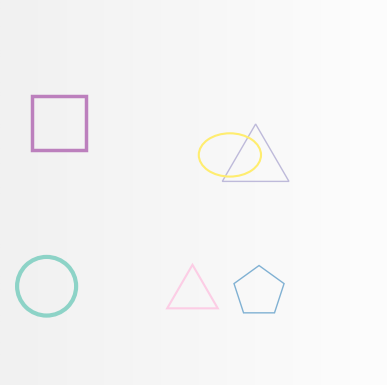[{"shape": "circle", "thickness": 3, "radius": 0.38, "center": [0.12, 0.257]}, {"shape": "triangle", "thickness": 1, "radius": 0.5, "center": [0.66, 0.579]}, {"shape": "pentagon", "thickness": 1, "radius": 0.34, "center": [0.668, 0.242]}, {"shape": "triangle", "thickness": 1.5, "radius": 0.38, "center": [0.497, 0.237]}, {"shape": "square", "thickness": 2.5, "radius": 0.35, "center": [0.153, 0.681]}, {"shape": "oval", "thickness": 1.5, "radius": 0.4, "center": [0.593, 0.598]}]